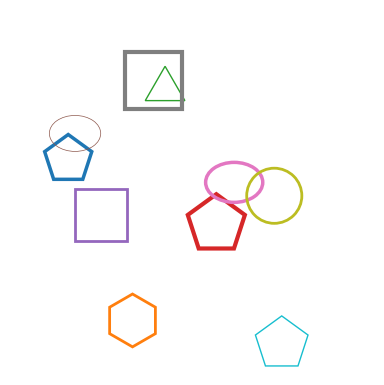[{"shape": "pentagon", "thickness": 2.5, "radius": 0.32, "center": [0.177, 0.586]}, {"shape": "hexagon", "thickness": 2, "radius": 0.34, "center": [0.344, 0.168]}, {"shape": "triangle", "thickness": 1, "radius": 0.3, "center": [0.429, 0.768]}, {"shape": "pentagon", "thickness": 3, "radius": 0.39, "center": [0.562, 0.418]}, {"shape": "square", "thickness": 2, "radius": 0.34, "center": [0.262, 0.442]}, {"shape": "oval", "thickness": 0.5, "radius": 0.33, "center": [0.195, 0.653]}, {"shape": "oval", "thickness": 2.5, "radius": 0.37, "center": [0.608, 0.526]}, {"shape": "square", "thickness": 3, "radius": 0.37, "center": [0.399, 0.791]}, {"shape": "circle", "thickness": 2, "radius": 0.36, "center": [0.712, 0.492]}, {"shape": "pentagon", "thickness": 1, "radius": 0.36, "center": [0.732, 0.108]}]